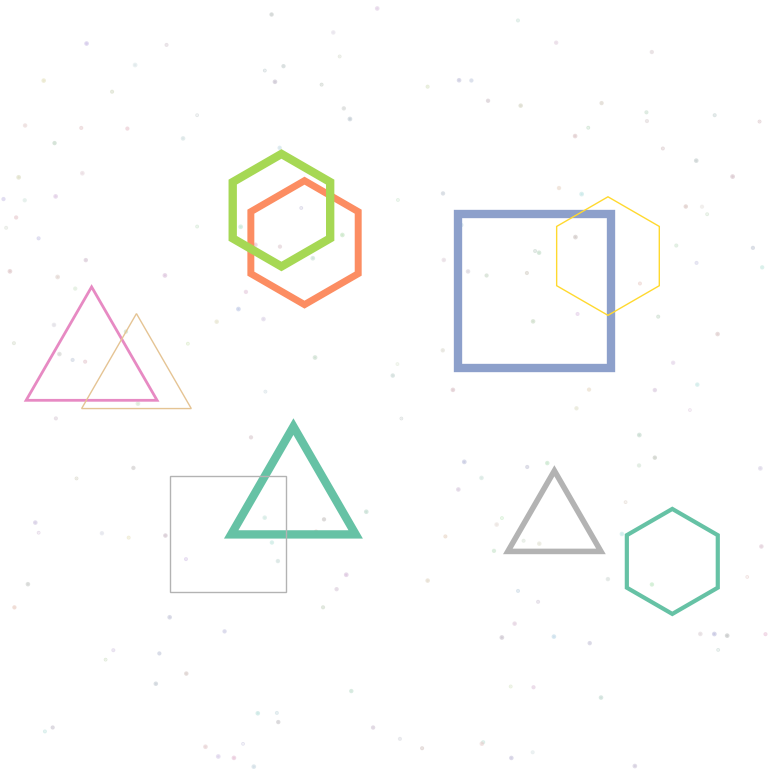[{"shape": "hexagon", "thickness": 1.5, "radius": 0.34, "center": [0.873, 0.271]}, {"shape": "triangle", "thickness": 3, "radius": 0.47, "center": [0.381, 0.353]}, {"shape": "hexagon", "thickness": 2.5, "radius": 0.4, "center": [0.395, 0.685]}, {"shape": "square", "thickness": 3, "radius": 0.5, "center": [0.694, 0.622]}, {"shape": "triangle", "thickness": 1, "radius": 0.49, "center": [0.119, 0.529]}, {"shape": "hexagon", "thickness": 3, "radius": 0.37, "center": [0.366, 0.727]}, {"shape": "hexagon", "thickness": 0.5, "radius": 0.38, "center": [0.79, 0.667]}, {"shape": "triangle", "thickness": 0.5, "radius": 0.41, "center": [0.177, 0.511]}, {"shape": "square", "thickness": 0.5, "radius": 0.38, "center": [0.296, 0.306]}, {"shape": "triangle", "thickness": 2, "radius": 0.35, "center": [0.72, 0.319]}]